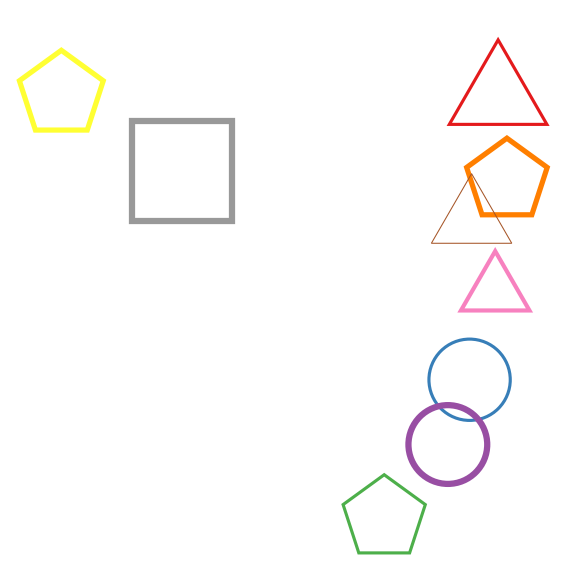[{"shape": "triangle", "thickness": 1.5, "radius": 0.49, "center": [0.863, 0.833]}, {"shape": "circle", "thickness": 1.5, "radius": 0.35, "center": [0.813, 0.342]}, {"shape": "pentagon", "thickness": 1.5, "radius": 0.37, "center": [0.665, 0.102]}, {"shape": "circle", "thickness": 3, "radius": 0.34, "center": [0.775, 0.229]}, {"shape": "pentagon", "thickness": 2.5, "radius": 0.37, "center": [0.878, 0.687]}, {"shape": "pentagon", "thickness": 2.5, "radius": 0.38, "center": [0.106, 0.836]}, {"shape": "triangle", "thickness": 0.5, "radius": 0.4, "center": [0.817, 0.618]}, {"shape": "triangle", "thickness": 2, "radius": 0.34, "center": [0.857, 0.496]}, {"shape": "square", "thickness": 3, "radius": 0.43, "center": [0.316, 0.703]}]